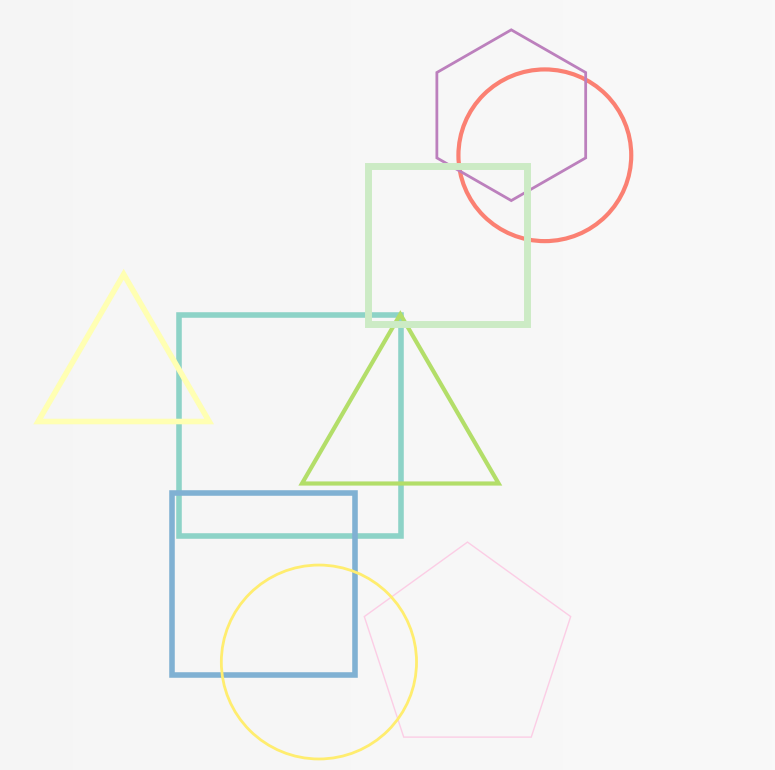[{"shape": "square", "thickness": 2, "radius": 0.72, "center": [0.374, 0.447]}, {"shape": "triangle", "thickness": 2, "radius": 0.64, "center": [0.16, 0.516]}, {"shape": "circle", "thickness": 1.5, "radius": 0.56, "center": [0.703, 0.798]}, {"shape": "square", "thickness": 2, "radius": 0.59, "center": [0.34, 0.241]}, {"shape": "triangle", "thickness": 1.5, "radius": 0.73, "center": [0.517, 0.445]}, {"shape": "pentagon", "thickness": 0.5, "radius": 0.7, "center": [0.603, 0.156]}, {"shape": "hexagon", "thickness": 1, "radius": 0.55, "center": [0.66, 0.85]}, {"shape": "square", "thickness": 2.5, "radius": 0.51, "center": [0.578, 0.682]}, {"shape": "circle", "thickness": 1, "radius": 0.63, "center": [0.412, 0.14]}]